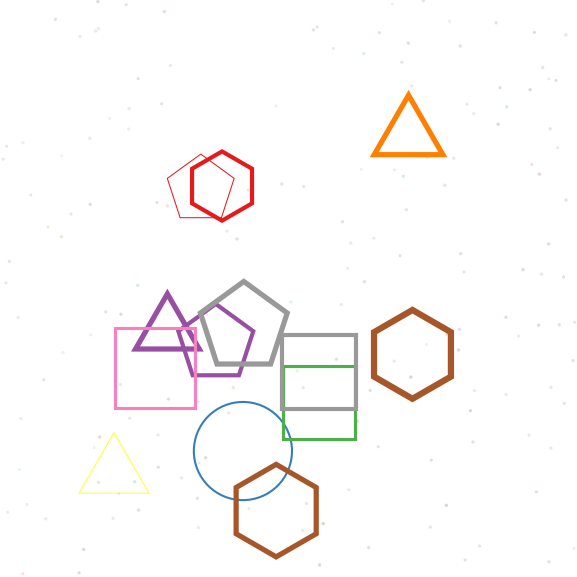[{"shape": "pentagon", "thickness": 0.5, "radius": 0.3, "center": [0.348, 0.671]}, {"shape": "hexagon", "thickness": 2, "radius": 0.3, "center": [0.384, 0.677]}, {"shape": "circle", "thickness": 1, "radius": 0.42, "center": [0.421, 0.218]}, {"shape": "square", "thickness": 1.5, "radius": 0.31, "center": [0.553, 0.302]}, {"shape": "triangle", "thickness": 2.5, "radius": 0.32, "center": [0.29, 0.427]}, {"shape": "pentagon", "thickness": 2, "radius": 0.34, "center": [0.374, 0.405]}, {"shape": "triangle", "thickness": 2.5, "radius": 0.34, "center": [0.707, 0.766]}, {"shape": "triangle", "thickness": 0.5, "radius": 0.35, "center": [0.197, 0.18]}, {"shape": "hexagon", "thickness": 3, "radius": 0.38, "center": [0.714, 0.385]}, {"shape": "hexagon", "thickness": 2.5, "radius": 0.4, "center": [0.478, 0.115]}, {"shape": "square", "thickness": 1.5, "radius": 0.35, "center": [0.268, 0.362]}, {"shape": "pentagon", "thickness": 2.5, "radius": 0.4, "center": [0.422, 0.433]}, {"shape": "square", "thickness": 2, "radius": 0.32, "center": [0.552, 0.355]}]